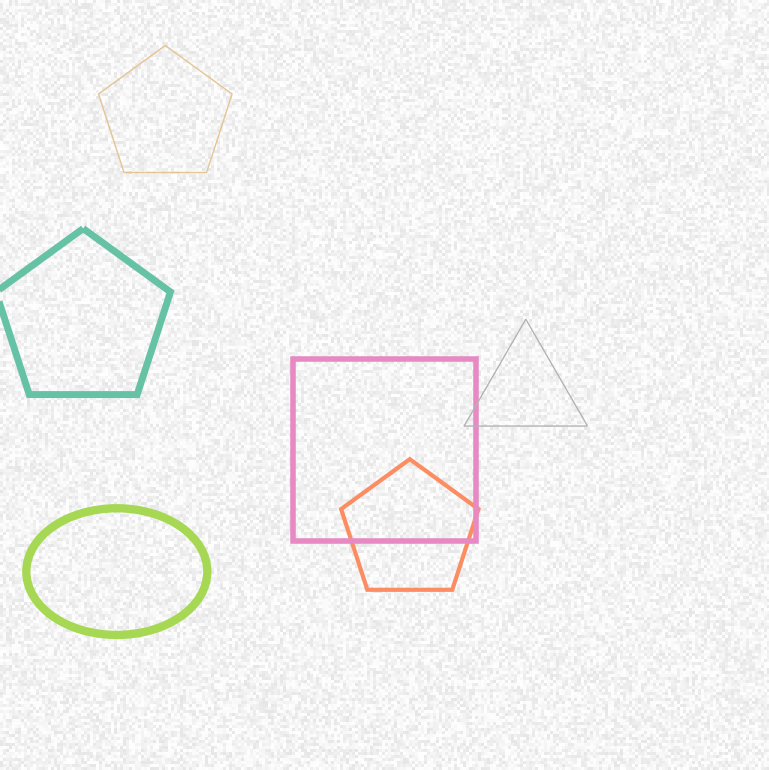[{"shape": "pentagon", "thickness": 2.5, "radius": 0.6, "center": [0.108, 0.584]}, {"shape": "pentagon", "thickness": 1.5, "radius": 0.47, "center": [0.532, 0.31]}, {"shape": "square", "thickness": 2, "radius": 0.59, "center": [0.499, 0.416]}, {"shape": "oval", "thickness": 3, "radius": 0.59, "center": [0.152, 0.258]}, {"shape": "pentagon", "thickness": 0.5, "radius": 0.46, "center": [0.215, 0.85]}, {"shape": "triangle", "thickness": 0.5, "radius": 0.46, "center": [0.683, 0.493]}]